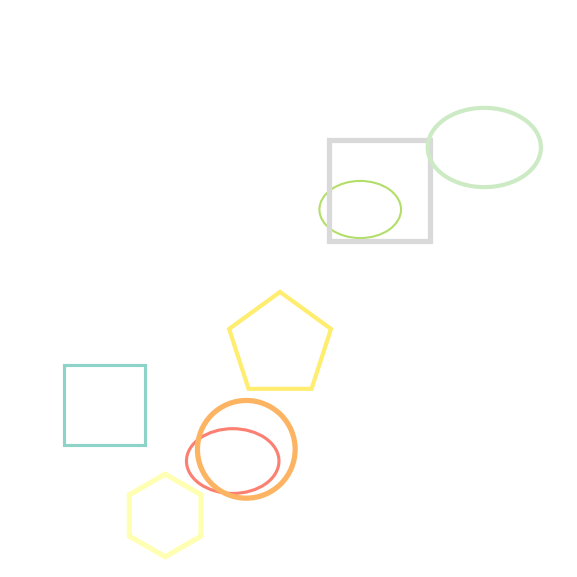[{"shape": "square", "thickness": 1.5, "radius": 0.35, "center": [0.181, 0.298]}, {"shape": "hexagon", "thickness": 2.5, "radius": 0.36, "center": [0.286, 0.107]}, {"shape": "oval", "thickness": 1.5, "radius": 0.4, "center": [0.403, 0.201]}, {"shape": "circle", "thickness": 2.5, "radius": 0.42, "center": [0.426, 0.221]}, {"shape": "oval", "thickness": 1, "radius": 0.35, "center": [0.624, 0.636]}, {"shape": "square", "thickness": 2.5, "radius": 0.44, "center": [0.657, 0.669]}, {"shape": "oval", "thickness": 2, "radius": 0.49, "center": [0.839, 0.744]}, {"shape": "pentagon", "thickness": 2, "radius": 0.46, "center": [0.485, 0.401]}]